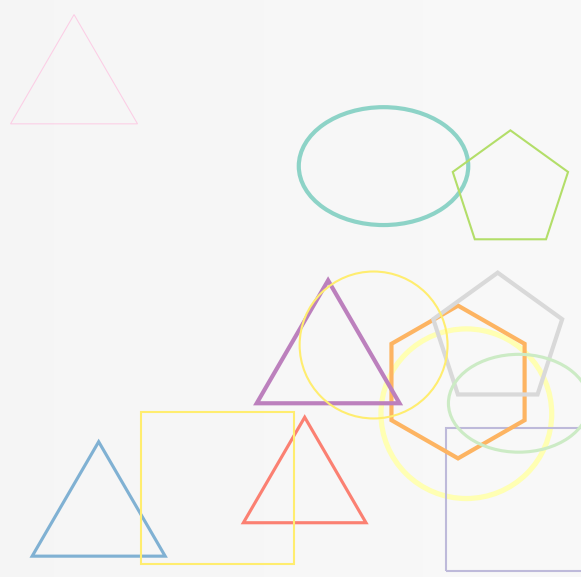[{"shape": "oval", "thickness": 2, "radius": 0.73, "center": [0.66, 0.711]}, {"shape": "circle", "thickness": 2.5, "radius": 0.73, "center": [0.802, 0.283]}, {"shape": "square", "thickness": 1, "radius": 0.62, "center": [0.891, 0.135]}, {"shape": "triangle", "thickness": 1.5, "radius": 0.61, "center": [0.524, 0.155]}, {"shape": "triangle", "thickness": 1.5, "radius": 0.66, "center": [0.17, 0.102]}, {"shape": "hexagon", "thickness": 2, "radius": 0.66, "center": [0.788, 0.338]}, {"shape": "pentagon", "thickness": 1, "radius": 0.52, "center": [0.878, 0.669]}, {"shape": "triangle", "thickness": 0.5, "radius": 0.63, "center": [0.127, 0.848]}, {"shape": "pentagon", "thickness": 2, "radius": 0.58, "center": [0.856, 0.41]}, {"shape": "triangle", "thickness": 2, "radius": 0.71, "center": [0.564, 0.372]}, {"shape": "oval", "thickness": 1.5, "radius": 0.61, "center": [0.893, 0.301]}, {"shape": "circle", "thickness": 1, "radius": 0.64, "center": [0.643, 0.402]}, {"shape": "square", "thickness": 1, "radius": 0.66, "center": [0.375, 0.154]}]